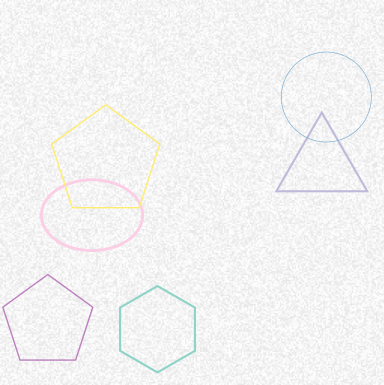[{"shape": "hexagon", "thickness": 1.5, "radius": 0.56, "center": [0.409, 0.145]}, {"shape": "triangle", "thickness": 1.5, "radius": 0.68, "center": [0.836, 0.571]}, {"shape": "circle", "thickness": 0.5, "radius": 0.58, "center": [0.848, 0.748]}, {"shape": "oval", "thickness": 2, "radius": 0.66, "center": [0.239, 0.441]}, {"shape": "pentagon", "thickness": 1, "radius": 0.61, "center": [0.124, 0.164]}, {"shape": "pentagon", "thickness": 1, "radius": 0.74, "center": [0.275, 0.58]}]